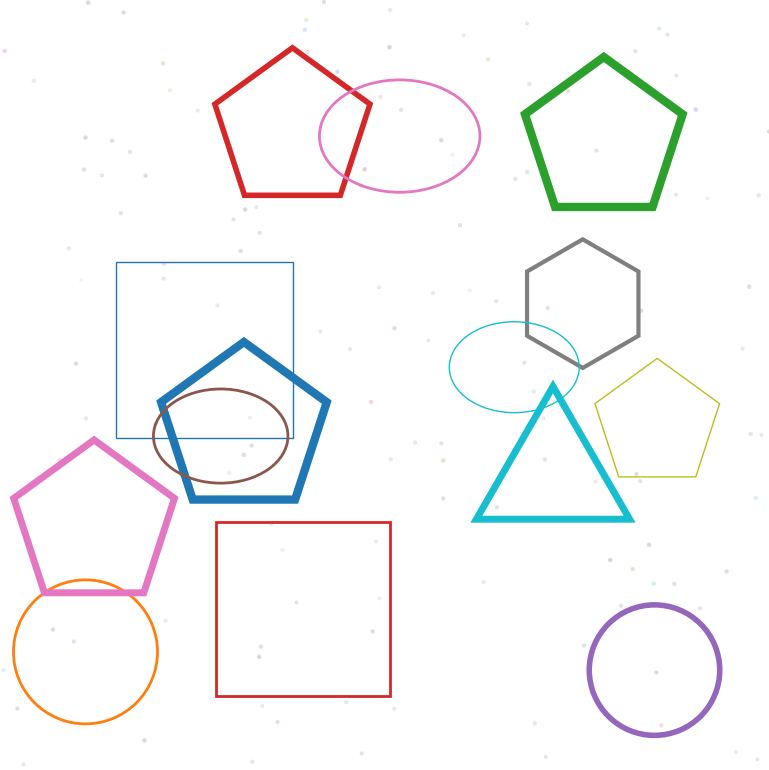[{"shape": "pentagon", "thickness": 3, "radius": 0.57, "center": [0.317, 0.443]}, {"shape": "square", "thickness": 0.5, "radius": 0.57, "center": [0.266, 0.545]}, {"shape": "circle", "thickness": 1, "radius": 0.47, "center": [0.111, 0.153]}, {"shape": "pentagon", "thickness": 3, "radius": 0.54, "center": [0.784, 0.818]}, {"shape": "pentagon", "thickness": 2, "radius": 0.53, "center": [0.38, 0.832]}, {"shape": "square", "thickness": 1, "radius": 0.57, "center": [0.394, 0.209]}, {"shape": "circle", "thickness": 2, "radius": 0.42, "center": [0.85, 0.13]}, {"shape": "oval", "thickness": 1, "radius": 0.44, "center": [0.287, 0.434]}, {"shape": "oval", "thickness": 1, "radius": 0.52, "center": [0.519, 0.823]}, {"shape": "pentagon", "thickness": 2.5, "radius": 0.55, "center": [0.122, 0.319]}, {"shape": "hexagon", "thickness": 1.5, "radius": 0.42, "center": [0.757, 0.606]}, {"shape": "pentagon", "thickness": 0.5, "radius": 0.43, "center": [0.854, 0.449]}, {"shape": "oval", "thickness": 0.5, "radius": 0.42, "center": [0.668, 0.523]}, {"shape": "triangle", "thickness": 2.5, "radius": 0.57, "center": [0.718, 0.383]}]